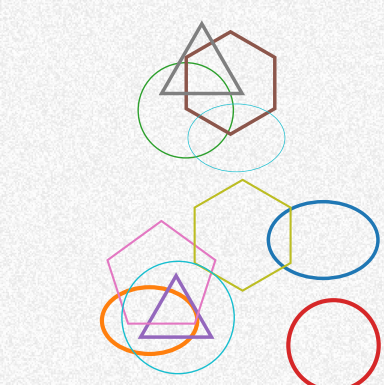[{"shape": "oval", "thickness": 2.5, "radius": 0.71, "center": [0.839, 0.377]}, {"shape": "oval", "thickness": 3, "radius": 0.62, "center": [0.389, 0.167]}, {"shape": "circle", "thickness": 1, "radius": 0.62, "center": [0.483, 0.713]}, {"shape": "circle", "thickness": 3, "radius": 0.59, "center": [0.866, 0.103]}, {"shape": "triangle", "thickness": 2.5, "radius": 0.53, "center": [0.457, 0.178]}, {"shape": "hexagon", "thickness": 2.5, "radius": 0.66, "center": [0.599, 0.784]}, {"shape": "pentagon", "thickness": 1.5, "radius": 0.74, "center": [0.419, 0.279]}, {"shape": "triangle", "thickness": 2.5, "radius": 0.6, "center": [0.524, 0.817]}, {"shape": "hexagon", "thickness": 1.5, "radius": 0.72, "center": [0.63, 0.389]}, {"shape": "oval", "thickness": 0.5, "radius": 0.63, "center": [0.614, 0.642]}, {"shape": "circle", "thickness": 1, "radius": 0.73, "center": [0.463, 0.175]}]